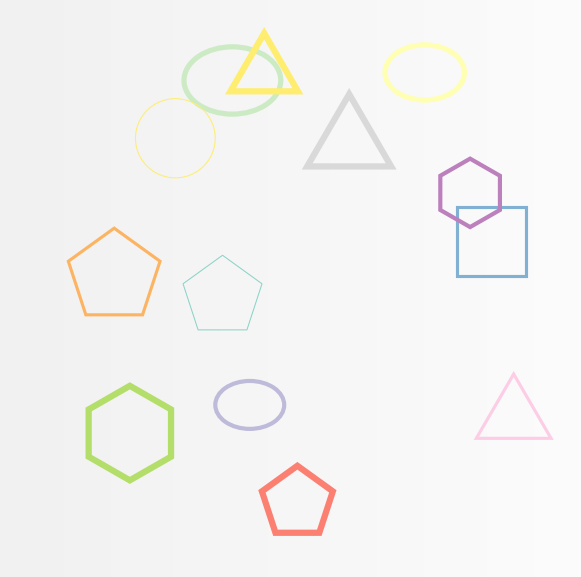[{"shape": "pentagon", "thickness": 0.5, "radius": 0.36, "center": [0.383, 0.486]}, {"shape": "oval", "thickness": 2.5, "radius": 0.34, "center": [0.731, 0.874]}, {"shape": "oval", "thickness": 2, "radius": 0.3, "center": [0.43, 0.298]}, {"shape": "pentagon", "thickness": 3, "radius": 0.32, "center": [0.512, 0.128]}, {"shape": "square", "thickness": 1.5, "radius": 0.3, "center": [0.845, 0.581]}, {"shape": "pentagon", "thickness": 1.5, "radius": 0.41, "center": [0.196, 0.521]}, {"shape": "hexagon", "thickness": 3, "radius": 0.41, "center": [0.223, 0.249]}, {"shape": "triangle", "thickness": 1.5, "radius": 0.37, "center": [0.884, 0.277]}, {"shape": "triangle", "thickness": 3, "radius": 0.42, "center": [0.601, 0.753]}, {"shape": "hexagon", "thickness": 2, "radius": 0.3, "center": [0.809, 0.665]}, {"shape": "oval", "thickness": 2.5, "radius": 0.42, "center": [0.4, 0.86]}, {"shape": "circle", "thickness": 0.5, "radius": 0.34, "center": [0.302, 0.76]}, {"shape": "triangle", "thickness": 3, "radius": 0.34, "center": [0.455, 0.875]}]